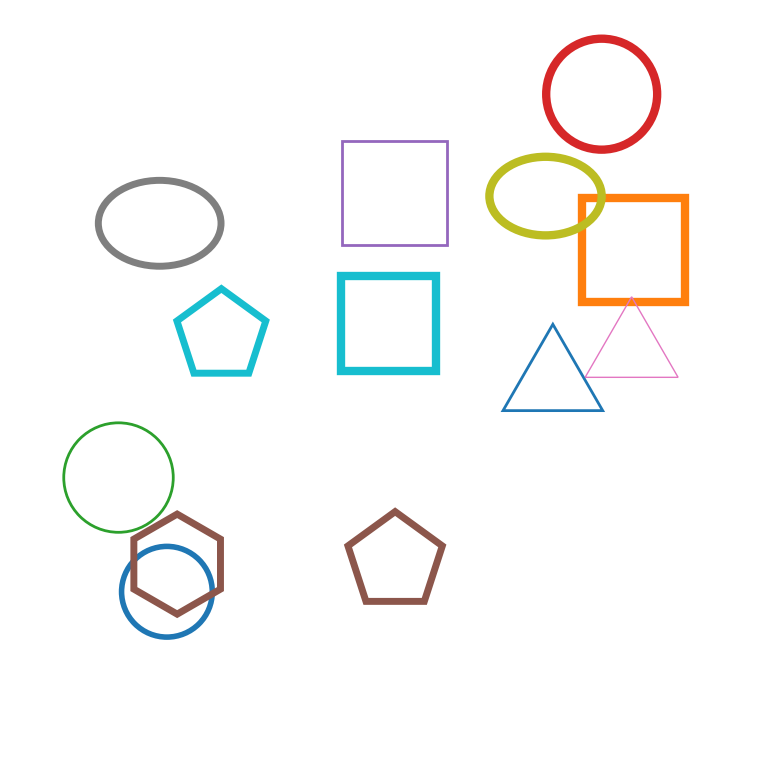[{"shape": "circle", "thickness": 2, "radius": 0.29, "center": [0.217, 0.232]}, {"shape": "triangle", "thickness": 1, "radius": 0.37, "center": [0.718, 0.504]}, {"shape": "square", "thickness": 3, "radius": 0.34, "center": [0.823, 0.676]}, {"shape": "circle", "thickness": 1, "radius": 0.36, "center": [0.154, 0.38]}, {"shape": "circle", "thickness": 3, "radius": 0.36, "center": [0.781, 0.878]}, {"shape": "square", "thickness": 1, "radius": 0.34, "center": [0.512, 0.75]}, {"shape": "hexagon", "thickness": 2.5, "radius": 0.32, "center": [0.23, 0.267]}, {"shape": "pentagon", "thickness": 2.5, "radius": 0.32, "center": [0.513, 0.271]}, {"shape": "triangle", "thickness": 0.5, "radius": 0.35, "center": [0.82, 0.545]}, {"shape": "oval", "thickness": 2.5, "radius": 0.4, "center": [0.207, 0.71]}, {"shape": "oval", "thickness": 3, "radius": 0.36, "center": [0.708, 0.745]}, {"shape": "pentagon", "thickness": 2.5, "radius": 0.3, "center": [0.287, 0.564]}, {"shape": "square", "thickness": 3, "radius": 0.31, "center": [0.504, 0.58]}]